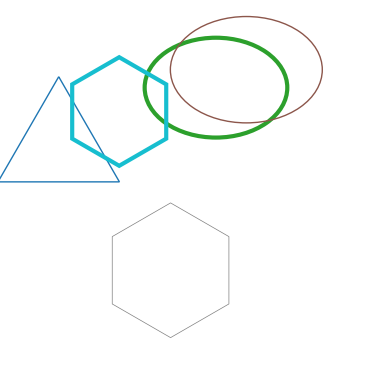[{"shape": "triangle", "thickness": 1, "radius": 0.91, "center": [0.153, 0.619]}, {"shape": "oval", "thickness": 3, "radius": 0.93, "center": [0.561, 0.772]}, {"shape": "oval", "thickness": 1, "radius": 0.99, "center": [0.64, 0.819]}, {"shape": "hexagon", "thickness": 0.5, "radius": 0.87, "center": [0.443, 0.298]}, {"shape": "hexagon", "thickness": 3, "radius": 0.71, "center": [0.31, 0.71]}]